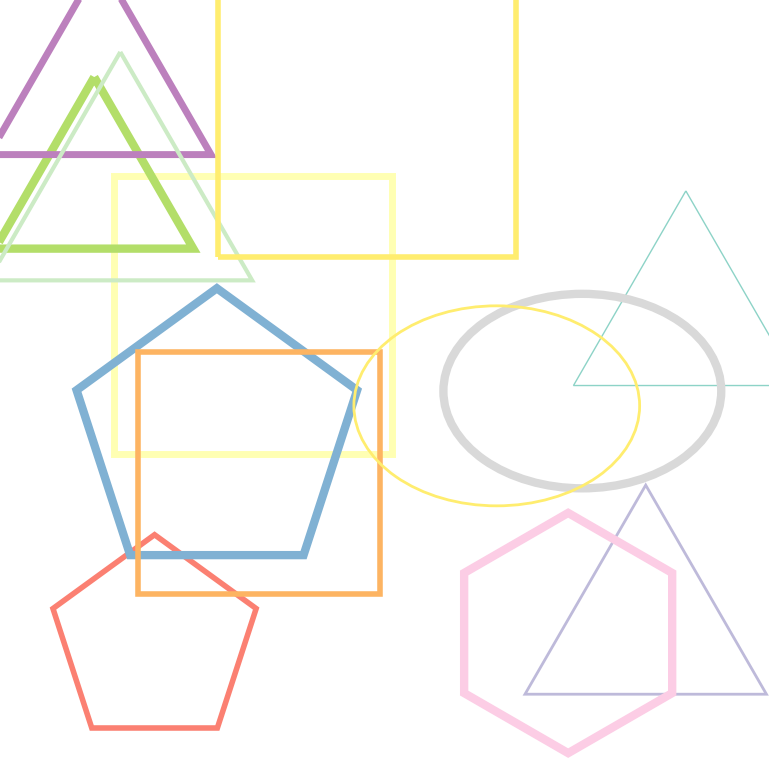[{"shape": "triangle", "thickness": 0.5, "radius": 0.84, "center": [0.891, 0.584]}, {"shape": "square", "thickness": 2.5, "radius": 0.9, "center": [0.328, 0.591]}, {"shape": "triangle", "thickness": 1, "radius": 0.91, "center": [0.839, 0.189]}, {"shape": "pentagon", "thickness": 2, "radius": 0.69, "center": [0.201, 0.167]}, {"shape": "pentagon", "thickness": 3, "radius": 0.96, "center": [0.282, 0.434]}, {"shape": "square", "thickness": 2, "radius": 0.79, "center": [0.336, 0.386]}, {"shape": "triangle", "thickness": 3, "radius": 0.74, "center": [0.122, 0.751]}, {"shape": "hexagon", "thickness": 3, "radius": 0.78, "center": [0.738, 0.178]}, {"shape": "oval", "thickness": 3, "radius": 0.9, "center": [0.756, 0.492]}, {"shape": "triangle", "thickness": 2.5, "radius": 0.83, "center": [0.13, 0.882]}, {"shape": "triangle", "thickness": 1.5, "radius": 0.99, "center": [0.156, 0.735]}, {"shape": "square", "thickness": 2, "radius": 0.97, "center": [0.476, 0.86]}, {"shape": "oval", "thickness": 1, "radius": 0.93, "center": [0.645, 0.473]}]